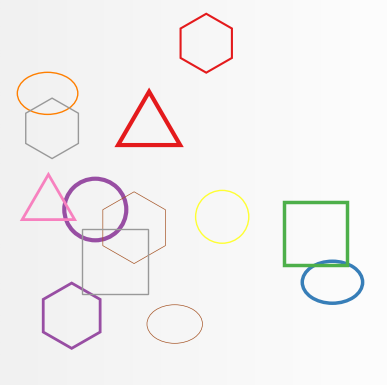[{"shape": "triangle", "thickness": 3, "radius": 0.46, "center": [0.385, 0.67]}, {"shape": "hexagon", "thickness": 1.5, "radius": 0.38, "center": [0.532, 0.888]}, {"shape": "oval", "thickness": 2.5, "radius": 0.39, "center": [0.858, 0.267]}, {"shape": "square", "thickness": 2.5, "radius": 0.41, "center": [0.814, 0.394]}, {"shape": "circle", "thickness": 3, "radius": 0.4, "center": [0.246, 0.456]}, {"shape": "hexagon", "thickness": 2, "radius": 0.42, "center": [0.185, 0.18]}, {"shape": "oval", "thickness": 1, "radius": 0.39, "center": [0.123, 0.758]}, {"shape": "circle", "thickness": 1, "radius": 0.34, "center": [0.573, 0.437]}, {"shape": "oval", "thickness": 0.5, "radius": 0.36, "center": [0.451, 0.158]}, {"shape": "hexagon", "thickness": 0.5, "radius": 0.47, "center": [0.346, 0.409]}, {"shape": "triangle", "thickness": 2, "radius": 0.39, "center": [0.125, 0.469]}, {"shape": "square", "thickness": 1, "radius": 0.42, "center": [0.298, 0.32]}, {"shape": "hexagon", "thickness": 1, "radius": 0.39, "center": [0.134, 0.667]}]